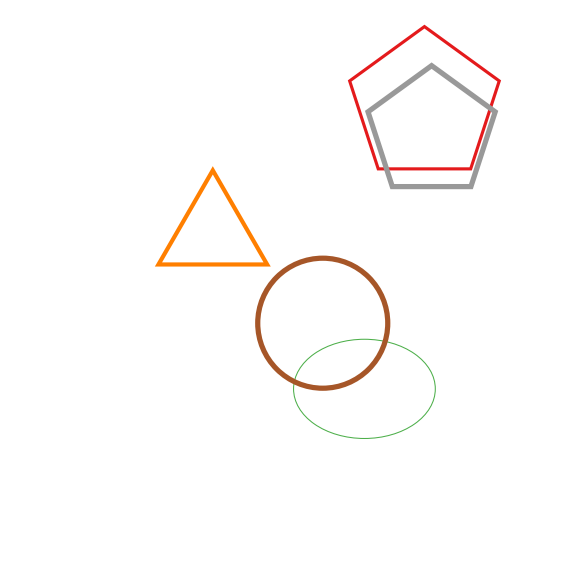[{"shape": "pentagon", "thickness": 1.5, "radius": 0.68, "center": [0.735, 0.817]}, {"shape": "oval", "thickness": 0.5, "radius": 0.61, "center": [0.631, 0.326]}, {"shape": "triangle", "thickness": 2, "radius": 0.54, "center": [0.368, 0.596]}, {"shape": "circle", "thickness": 2.5, "radius": 0.56, "center": [0.559, 0.439]}, {"shape": "pentagon", "thickness": 2.5, "radius": 0.58, "center": [0.747, 0.77]}]